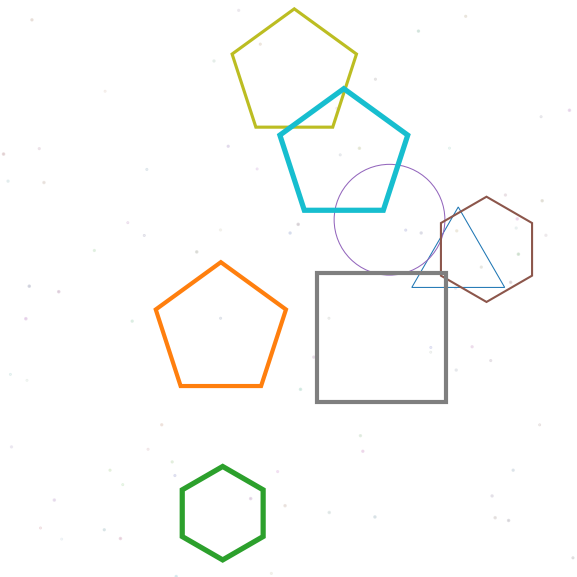[{"shape": "triangle", "thickness": 0.5, "radius": 0.46, "center": [0.794, 0.548]}, {"shape": "pentagon", "thickness": 2, "radius": 0.59, "center": [0.382, 0.427]}, {"shape": "hexagon", "thickness": 2.5, "radius": 0.4, "center": [0.386, 0.11]}, {"shape": "circle", "thickness": 0.5, "radius": 0.48, "center": [0.674, 0.619]}, {"shape": "hexagon", "thickness": 1, "radius": 0.46, "center": [0.842, 0.567]}, {"shape": "square", "thickness": 2, "radius": 0.56, "center": [0.661, 0.415]}, {"shape": "pentagon", "thickness": 1.5, "radius": 0.57, "center": [0.51, 0.871]}, {"shape": "pentagon", "thickness": 2.5, "radius": 0.58, "center": [0.595, 0.729]}]